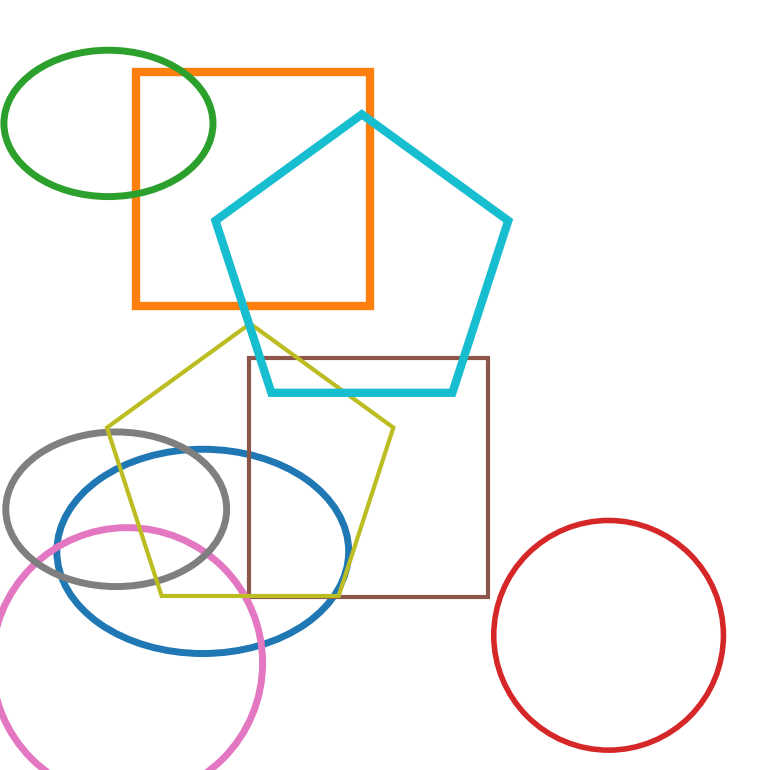[{"shape": "oval", "thickness": 2.5, "radius": 0.95, "center": [0.263, 0.284]}, {"shape": "square", "thickness": 3, "radius": 0.76, "center": [0.328, 0.754]}, {"shape": "oval", "thickness": 2.5, "radius": 0.68, "center": [0.141, 0.84]}, {"shape": "circle", "thickness": 2, "radius": 0.75, "center": [0.79, 0.175]}, {"shape": "square", "thickness": 1.5, "radius": 0.77, "center": [0.479, 0.38]}, {"shape": "circle", "thickness": 2.5, "radius": 0.88, "center": [0.165, 0.139]}, {"shape": "oval", "thickness": 2.5, "radius": 0.72, "center": [0.151, 0.339]}, {"shape": "pentagon", "thickness": 1.5, "radius": 0.98, "center": [0.325, 0.384]}, {"shape": "pentagon", "thickness": 3, "radius": 1.0, "center": [0.47, 0.652]}]